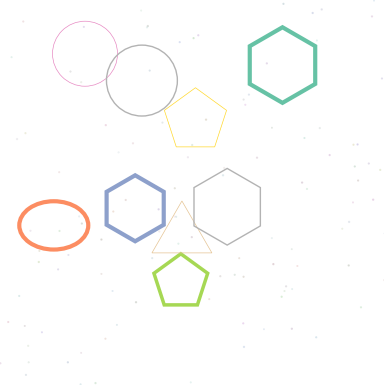[{"shape": "hexagon", "thickness": 3, "radius": 0.49, "center": [0.734, 0.831]}, {"shape": "oval", "thickness": 3, "radius": 0.45, "center": [0.14, 0.415]}, {"shape": "hexagon", "thickness": 3, "radius": 0.43, "center": [0.351, 0.459]}, {"shape": "circle", "thickness": 0.5, "radius": 0.42, "center": [0.221, 0.86]}, {"shape": "pentagon", "thickness": 2.5, "radius": 0.37, "center": [0.47, 0.267]}, {"shape": "pentagon", "thickness": 0.5, "radius": 0.42, "center": [0.508, 0.687]}, {"shape": "triangle", "thickness": 0.5, "radius": 0.45, "center": [0.473, 0.388]}, {"shape": "hexagon", "thickness": 1, "radius": 0.5, "center": [0.59, 0.463]}, {"shape": "circle", "thickness": 1, "radius": 0.46, "center": [0.369, 0.791]}]